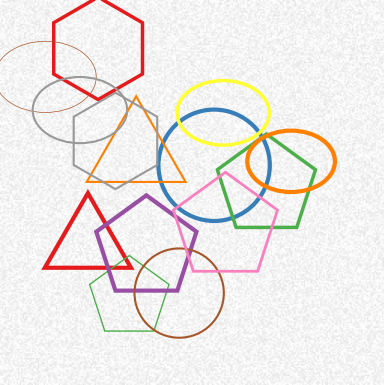[{"shape": "triangle", "thickness": 3, "radius": 0.65, "center": [0.228, 0.369]}, {"shape": "hexagon", "thickness": 2.5, "radius": 0.67, "center": [0.255, 0.874]}, {"shape": "circle", "thickness": 3, "radius": 0.72, "center": [0.556, 0.571]}, {"shape": "pentagon", "thickness": 2.5, "radius": 0.67, "center": [0.692, 0.518]}, {"shape": "pentagon", "thickness": 1, "radius": 0.54, "center": [0.336, 0.228]}, {"shape": "pentagon", "thickness": 3, "radius": 0.68, "center": [0.38, 0.356]}, {"shape": "triangle", "thickness": 1.5, "radius": 0.74, "center": [0.354, 0.602]}, {"shape": "oval", "thickness": 3, "radius": 0.57, "center": [0.756, 0.581]}, {"shape": "oval", "thickness": 2.5, "radius": 0.6, "center": [0.58, 0.707]}, {"shape": "circle", "thickness": 1.5, "radius": 0.58, "center": [0.465, 0.239]}, {"shape": "oval", "thickness": 0.5, "radius": 0.66, "center": [0.118, 0.8]}, {"shape": "pentagon", "thickness": 2, "radius": 0.71, "center": [0.586, 0.41]}, {"shape": "hexagon", "thickness": 1.5, "radius": 0.63, "center": [0.3, 0.634]}, {"shape": "oval", "thickness": 1.5, "radius": 0.61, "center": [0.208, 0.714]}]